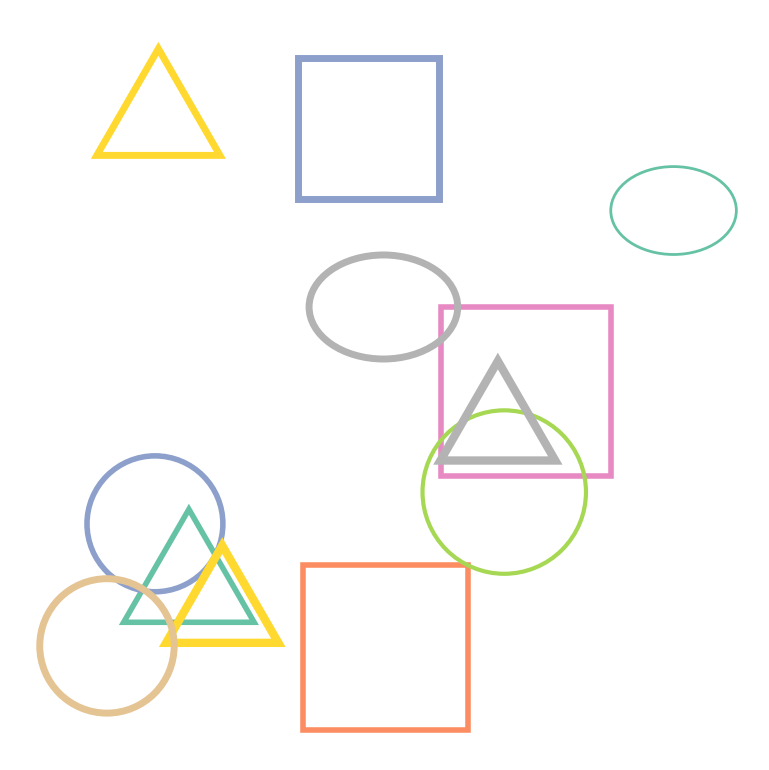[{"shape": "oval", "thickness": 1, "radius": 0.41, "center": [0.875, 0.727]}, {"shape": "triangle", "thickness": 2, "radius": 0.49, "center": [0.245, 0.241]}, {"shape": "square", "thickness": 2, "radius": 0.54, "center": [0.501, 0.159]}, {"shape": "circle", "thickness": 2, "radius": 0.44, "center": [0.201, 0.32]}, {"shape": "square", "thickness": 2.5, "radius": 0.46, "center": [0.478, 0.833]}, {"shape": "square", "thickness": 2, "radius": 0.55, "center": [0.683, 0.491]}, {"shape": "circle", "thickness": 1.5, "radius": 0.53, "center": [0.655, 0.361]}, {"shape": "triangle", "thickness": 3, "radius": 0.42, "center": [0.289, 0.207]}, {"shape": "triangle", "thickness": 2.5, "radius": 0.46, "center": [0.206, 0.844]}, {"shape": "circle", "thickness": 2.5, "radius": 0.44, "center": [0.139, 0.161]}, {"shape": "oval", "thickness": 2.5, "radius": 0.48, "center": [0.498, 0.601]}, {"shape": "triangle", "thickness": 3, "radius": 0.43, "center": [0.647, 0.445]}]